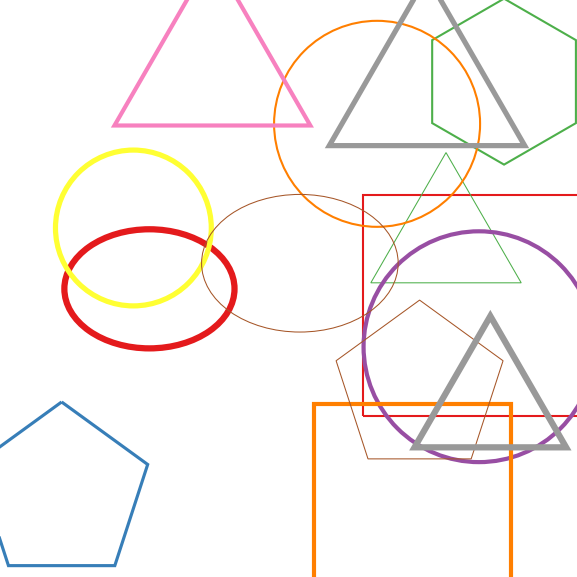[{"shape": "oval", "thickness": 3, "radius": 0.74, "center": [0.259, 0.499]}, {"shape": "square", "thickness": 1, "radius": 0.95, "center": [0.819, 0.47]}, {"shape": "pentagon", "thickness": 1.5, "radius": 0.78, "center": [0.107, 0.146]}, {"shape": "triangle", "thickness": 0.5, "radius": 0.75, "center": [0.772, 0.585]}, {"shape": "hexagon", "thickness": 1, "radius": 0.72, "center": [0.873, 0.858]}, {"shape": "circle", "thickness": 2, "radius": 1.0, "center": [0.829, 0.399]}, {"shape": "square", "thickness": 2, "radius": 0.85, "center": [0.714, 0.129]}, {"shape": "circle", "thickness": 1, "radius": 0.89, "center": [0.653, 0.785]}, {"shape": "circle", "thickness": 2.5, "radius": 0.67, "center": [0.231, 0.604]}, {"shape": "oval", "thickness": 0.5, "radius": 0.85, "center": [0.519, 0.543]}, {"shape": "pentagon", "thickness": 0.5, "radius": 0.76, "center": [0.727, 0.327]}, {"shape": "triangle", "thickness": 2, "radius": 0.98, "center": [0.368, 0.88]}, {"shape": "triangle", "thickness": 3, "radius": 0.76, "center": [0.849, 0.3]}, {"shape": "triangle", "thickness": 2.5, "radius": 0.98, "center": [0.739, 0.845]}]